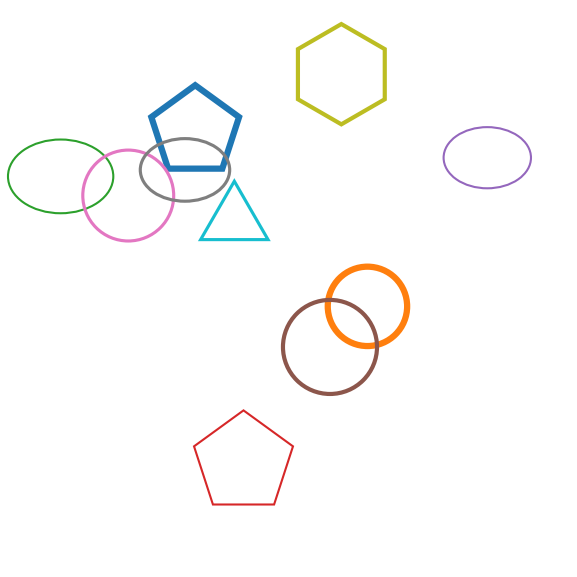[{"shape": "pentagon", "thickness": 3, "radius": 0.4, "center": [0.338, 0.772]}, {"shape": "circle", "thickness": 3, "radius": 0.34, "center": [0.636, 0.469]}, {"shape": "oval", "thickness": 1, "radius": 0.46, "center": [0.105, 0.694]}, {"shape": "pentagon", "thickness": 1, "radius": 0.45, "center": [0.422, 0.198]}, {"shape": "oval", "thickness": 1, "radius": 0.38, "center": [0.844, 0.726]}, {"shape": "circle", "thickness": 2, "radius": 0.41, "center": [0.571, 0.398]}, {"shape": "circle", "thickness": 1.5, "radius": 0.39, "center": [0.222, 0.661]}, {"shape": "oval", "thickness": 1.5, "radius": 0.39, "center": [0.32, 0.705]}, {"shape": "hexagon", "thickness": 2, "radius": 0.43, "center": [0.591, 0.871]}, {"shape": "triangle", "thickness": 1.5, "radius": 0.34, "center": [0.406, 0.618]}]